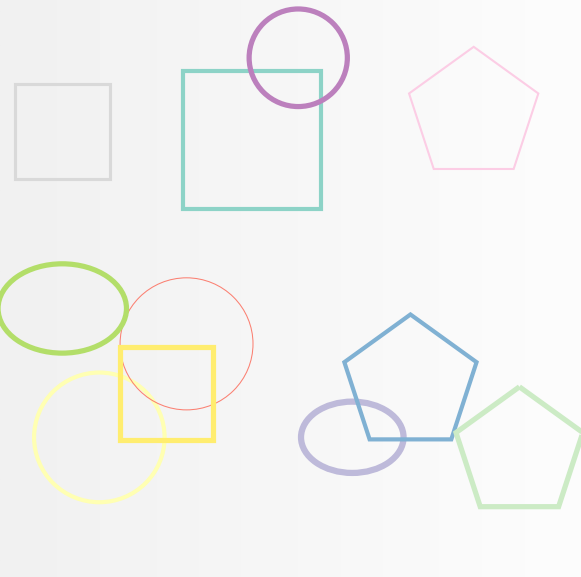[{"shape": "square", "thickness": 2, "radius": 0.6, "center": [0.433, 0.756]}, {"shape": "circle", "thickness": 2, "radius": 0.56, "center": [0.171, 0.242]}, {"shape": "oval", "thickness": 3, "radius": 0.44, "center": [0.606, 0.242]}, {"shape": "circle", "thickness": 0.5, "radius": 0.57, "center": [0.321, 0.404]}, {"shape": "pentagon", "thickness": 2, "radius": 0.6, "center": [0.706, 0.335]}, {"shape": "oval", "thickness": 2.5, "radius": 0.55, "center": [0.107, 0.465]}, {"shape": "pentagon", "thickness": 1, "radius": 0.58, "center": [0.815, 0.801]}, {"shape": "square", "thickness": 1.5, "radius": 0.41, "center": [0.107, 0.771]}, {"shape": "circle", "thickness": 2.5, "radius": 0.42, "center": [0.513, 0.899]}, {"shape": "pentagon", "thickness": 2.5, "radius": 0.57, "center": [0.894, 0.215]}, {"shape": "square", "thickness": 2.5, "radius": 0.4, "center": [0.286, 0.317]}]